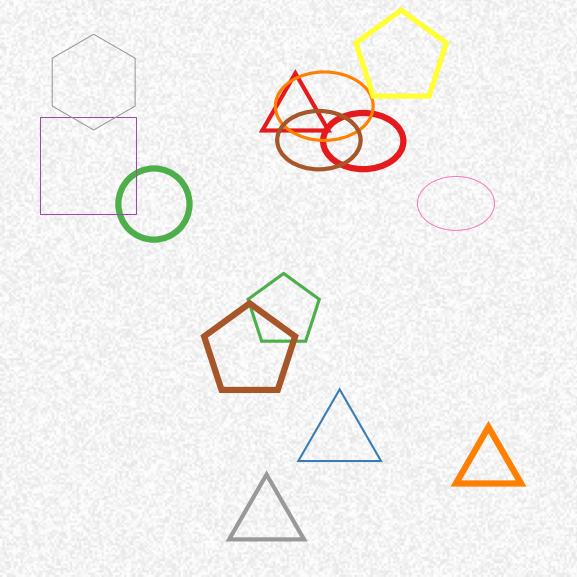[{"shape": "triangle", "thickness": 2, "radius": 0.33, "center": [0.511, 0.806]}, {"shape": "oval", "thickness": 3, "radius": 0.35, "center": [0.629, 0.755]}, {"shape": "triangle", "thickness": 1, "radius": 0.41, "center": [0.588, 0.242]}, {"shape": "pentagon", "thickness": 1.5, "radius": 0.32, "center": [0.491, 0.461]}, {"shape": "circle", "thickness": 3, "radius": 0.31, "center": [0.267, 0.646]}, {"shape": "square", "thickness": 0.5, "radius": 0.42, "center": [0.152, 0.713]}, {"shape": "triangle", "thickness": 3, "radius": 0.33, "center": [0.846, 0.194]}, {"shape": "oval", "thickness": 1.5, "radius": 0.42, "center": [0.561, 0.815]}, {"shape": "pentagon", "thickness": 2.5, "radius": 0.41, "center": [0.695, 0.899]}, {"shape": "oval", "thickness": 2, "radius": 0.36, "center": [0.552, 0.756]}, {"shape": "pentagon", "thickness": 3, "radius": 0.41, "center": [0.432, 0.391]}, {"shape": "oval", "thickness": 0.5, "radius": 0.33, "center": [0.79, 0.647]}, {"shape": "hexagon", "thickness": 0.5, "radius": 0.41, "center": [0.162, 0.857]}, {"shape": "triangle", "thickness": 2, "radius": 0.37, "center": [0.462, 0.103]}]